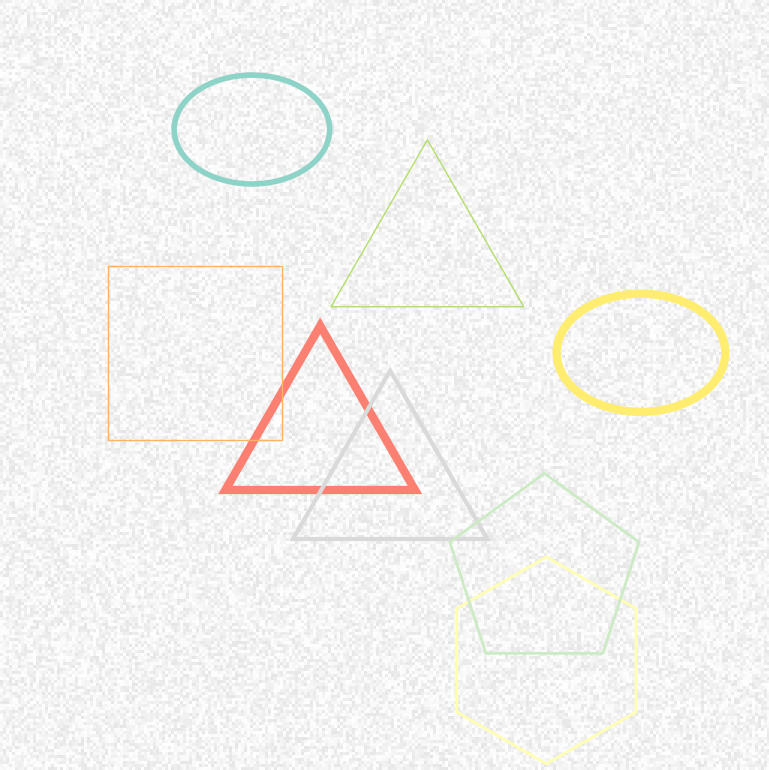[{"shape": "oval", "thickness": 2, "radius": 0.51, "center": [0.327, 0.832]}, {"shape": "hexagon", "thickness": 1, "radius": 0.67, "center": [0.71, 0.142]}, {"shape": "triangle", "thickness": 3, "radius": 0.71, "center": [0.416, 0.435]}, {"shape": "square", "thickness": 0.5, "radius": 0.56, "center": [0.253, 0.542]}, {"shape": "triangle", "thickness": 0.5, "radius": 0.72, "center": [0.555, 0.674]}, {"shape": "triangle", "thickness": 1.5, "radius": 0.73, "center": [0.507, 0.373]}, {"shape": "pentagon", "thickness": 1, "radius": 0.65, "center": [0.707, 0.256]}, {"shape": "oval", "thickness": 3, "radius": 0.55, "center": [0.832, 0.542]}]